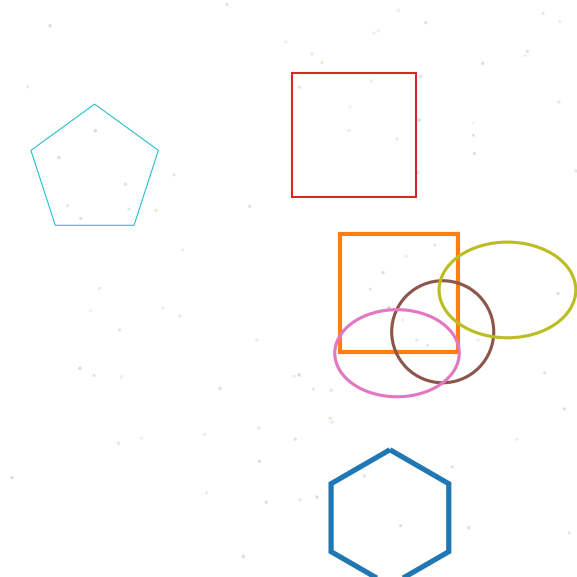[{"shape": "hexagon", "thickness": 2.5, "radius": 0.59, "center": [0.675, 0.103]}, {"shape": "square", "thickness": 2, "radius": 0.51, "center": [0.69, 0.492]}, {"shape": "square", "thickness": 1, "radius": 0.54, "center": [0.612, 0.765]}, {"shape": "circle", "thickness": 1.5, "radius": 0.44, "center": [0.767, 0.425]}, {"shape": "oval", "thickness": 1.5, "radius": 0.54, "center": [0.687, 0.388]}, {"shape": "oval", "thickness": 1.5, "radius": 0.59, "center": [0.879, 0.497]}, {"shape": "pentagon", "thickness": 0.5, "radius": 0.58, "center": [0.164, 0.703]}]